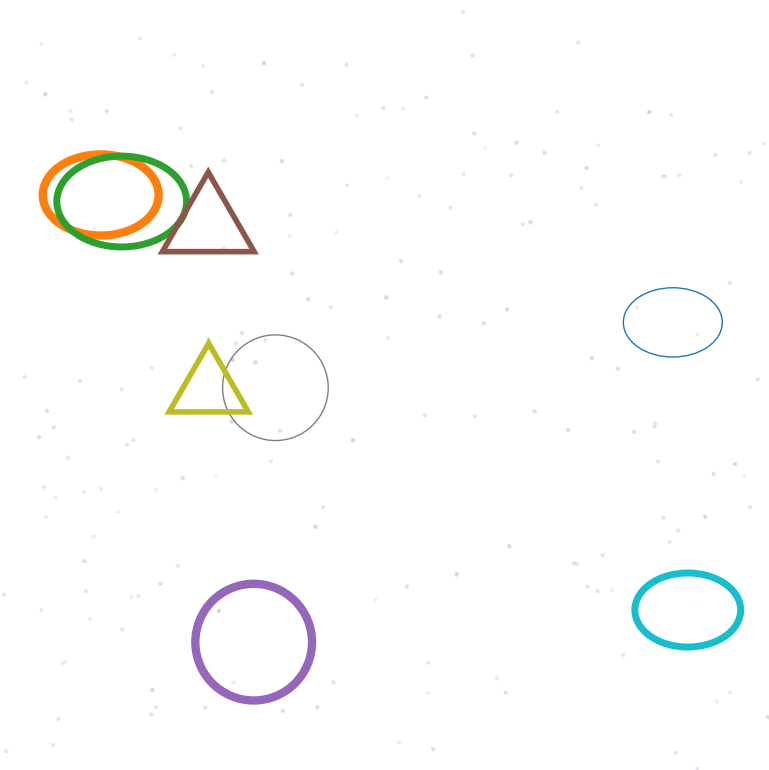[{"shape": "oval", "thickness": 0.5, "radius": 0.32, "center": [0.874, 0.581]}, {"shape": "oval", "thickness": 3, "radius": 0.38, "center": [0.131, 0.747]}, {"shape": "oval", "thickness": 2.5, "radius": 0.42, "center": [0.158, 0.738]}, {"shape": "circle", "thickness": 3, "radius": 0.38, "center": [0.329, 0.166]}, {"shape": "triangle", "thickness": 2, "radius": 0.34, "center": [0.27, 0.708]}, {"shape": "circle", "thickness": 0.5, "radius": 0.34, "center": [0.358, 0.496]}, {"shape": "triangle", "thickness": 2, "radius": 0.3, "center": [0.271, 0.495]}, {"shape": "oval", "thickness": 2.5, "radius": 0.34, "center": [0.893, 0.208]}]